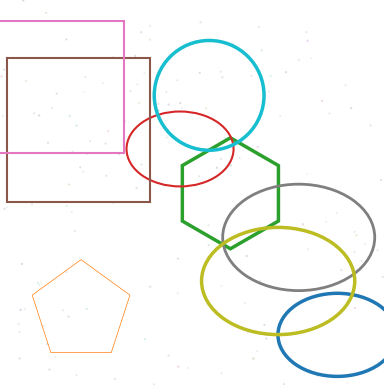[{"shape": "oval", "thickness": 2.5, "radius": 0.77, "center": [0.876, 0.13]}, {"shape": "pentagon", "thickness": 0.5, "radius": 0.67, "center": [0.211, 0.192]}, {"shape": "hexagon", "thickness": 2.5, "radius": 0.72, "center": [0.598, 0.498]}, {"shape": "oval", "thickness": 1.5, "radius": 0.69, "center": [0.468, 0.613]}, {"shape": "square", "thickness": 1.5, "radius": 0.93, "center": [0.204, 0.662]}, {"shape": "square", "thickness": 1.5, "radius": 0.86, "center": [0.152, 0.773]}, {"shape": "oval", "thickness": 2, "radius": 0.99, "center": [0.776, 0.383]}, {"shape": "oval", "thickness": 2.5, "radius": 0.99, "center": [0.722, 0.27]}, {"shape": "circle", "thickness": 2.5, "radius": 0.71, "center": [0.543, 0.752]}]